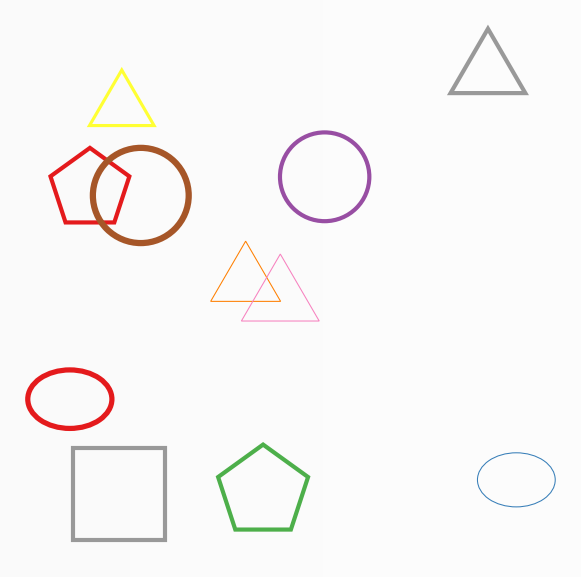[{"shape": "oval", "thickness": 2.5, "radius": 0.36, "center": [0.12, 0.308]}, {"shape": "pentagon", "thickness": 2, "radius": 0.36, "center": [0.155, 0.672]}, {"shape": "oval", "thickness": 0.5, "radius": 0.33, "center": [0.888, 0.168]}, {"shape": "pentagon", "thickness": 2, "radius": 0.41, "center": [0.453, 0.148]}, {"shape": "circle", "thickness": 2, "radius": 0.38, "center": [0.559, 0.693]}, {"shape": "triangle", "thickness": 0.5, "radius": 0.35, "center": [0.423, 0.512]}, {"shape": "triangle", "thickness": 1.5, "radius": 0.32, "center": [0.21, 0.814]}, {"shape": "circle", "thickness": 3, "radius": 0.41, "center": [0.242, 0.661]}, {"shape": "triangle", "thickness": 0.5, "radius": 0.39, "center": [0.482, 0.482]}, {"shape": "triangle", "thickness": 2, "radius": 0.37, "center": [0.839, 0.875]}, {"shape": "square", "thickness": 2, "radius": 0.4, "center": [0.205, 0.144]}]